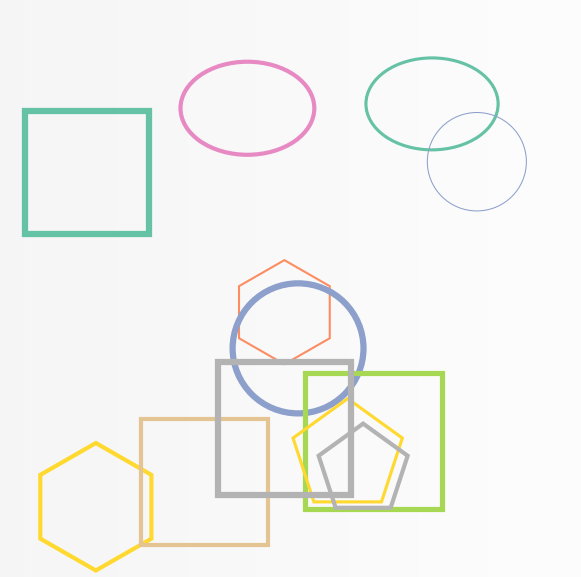[{"shape": "square", "thickness": 3, "radius": 0.53, "center": [0.15, 0.7]}, {"shape": "oval", "thickness": 1.5, "radius": 0.57, "center": [0.743, 0.819]}, {"shape": "hexagon", "thickness": 1, "radius": 0.45, "center": [0.489, 0.459]}, {"shape": "circle", "thickness": 0.5, "radius": 0.43, "center": [0.82, 0.719]}, {"shape": "circle", "thickness": 3, "radius": 0.56, "center": [0.513, 0.396]}, {"shape": "oval", "thickness": 2, "radius": 0.58, "center": [0.426, 0.812]}, {"shape": "square", "thickness": 2.5, "radius": 0.59, "center": [0.642, 0.236]}, {"shape": "hexagon", "thickness": 2, "radius": 0.55, "center": [0.165, 0.122]}, {"shape": "pentagon", "thickness": 1.5, "radius": 0.49, "center": [0.598, 0.21]}, {"shape": "square", "thickness": 2, "radius": 0.55, "center": [0.352, 0.164]}, {"shape": "pentagon", "thickness": 2, "radius": 0.4, "center": [0.625, 0.185]}, {"shape": "square", "thickness": 3, "radius": 0.57, "center": [0.49, 0.257]}]